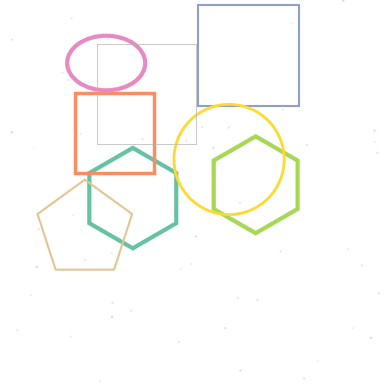[{"shape": "hexagon", "thickness": 3, "radius": 0.65, "center": [0.345, 0.485]}, {"shape": "square", "thickness": 2.5, "radius": 0.52, "center": [0.298, 0.655]}, {"shape": "square", "thickness": 1.5, "radius": 0.66, "center": [0.646, 0.855]}, {"shape": "oval", "thickness": 3, "radius": 0.51, "center": [0.276, 0.836]}, {"shape": "hexagon", "thickness": 3, "radius": 0.63, "center": [0.664, 0.52]}, {"shape": "circle", "thickness": 2, "radius": 0.72, "center": [0.595, 0.586]}, {"shape": "pentagon", "thickness": 1.5, "radius": 0.65, "center": [0.22, 0.404]}, {"shape": "square", "thickness": 0.5, "radius": 0.64, "center": [0.38, 0.756]}]